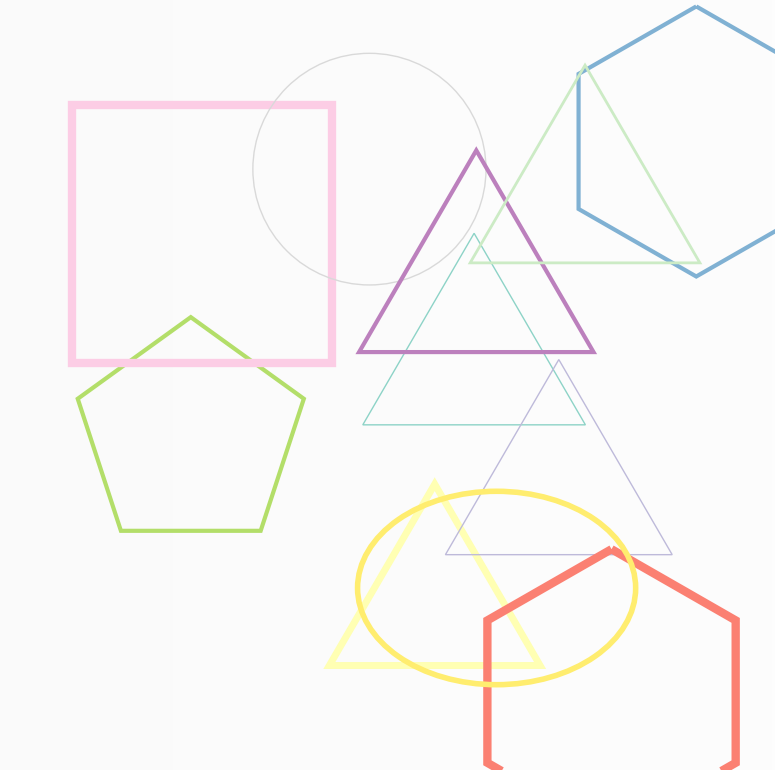[{"shape": "triangle", "thickness": 0.5, "radius": 0.83, "center": [0.612, 0.531]}, {"shape": "triangle", "thickness": 2.5, "radius": 0.79, "center": [0.561, 0.214]}, {"shape": "triangle", "thickness": 0.5, "radius": 0.84, "center": [0.721, 0.364]}, {"shape": "hexagon", "thickness": 3, "radius": 0.92, "center": [0.789, 0.102]}, {"shape": "hexagon", "thickness": 1.5, "radius": 0.88, "center": [0.898, 0.816]}, {"shape": "pentagon", "thickness": 1.5, "radius": 0.77, "center": [0.246, 0.435]}, {"shape": "square", "thickness": 3, "radius": 0.84, "center": [0.261, 0.696]}, {"shape": "circle", "thickness": 0.5, "radius": 0.75, "center": [0.477, 0.78]}, {"shape": "triangle", "thickness": 1.5, "radius": 0.87, "center": [0.615, 0.63]}, {"shape": "triangle", "thickness": 1, "radius": 0.86, "center": [0.755, 0.744]}, {"shape": "oval", "thickness": 2, "radius": 0.9, "center": [0.641, 0.236]}]